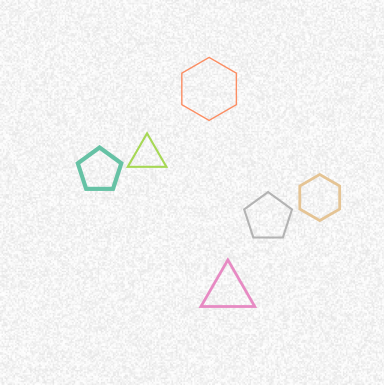[{"shape": "pentagon", "thickness": 3, "radius": 0.3, "center": [0.259, 0.558]}, {"shape": "hexagon", "thickness": 1, "radius": 0.41, "center": [0.543, 0.769]}, {"shape": "triangle", "thickness": 2, "radius": 0.4, "center": [0.592, 0.244]}, {"shape": "triangle", "thickness": 1.5, "radius": 0.29, "center": [0.382, 0.596]}, {"shape": "hexagon", "thickness": 2, "radius": 0.3, "center": [0.83, 0.487]}, {"shape": "pentagon", "thickness": 1.5, "radius": 0.33, "center": [0.696, 0.436]}]